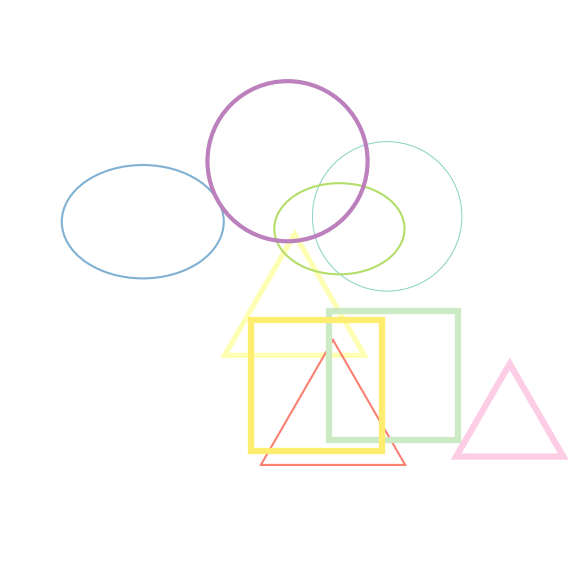[{"shape": "circle", "thickness": 0.5, "radius": 0.65, "center": [0.67, 0.624]}, {"shape": "triangle", "thickness": 2.5, "radius": 0.7, "center": [0.51, 0.454]}, {"shape": "triangle", "thickness": 1, "radius": 0.72, "center": [0.577, 0.266]}, {"shape": "oval", "thickness": 1, "radius": 0.7, "center": [0.247, 0.615]}, {"shape": "oval", "thickness": 1, "radius": 0.56, "center": [0.588, 0.603]}, {"shape": "triangle", "thickness": 3, "radius": 0.54, "center": [0.883, 0.262]}, {"shape": "circle", "thickness": 2, "radius": 0.69, "center": [0.498, 0.72]}, {"shape": "square", "thickness": 3, "radius": 0.56, "center": [0.681, 0.349]}, {"shape": "square", "thickness": 3, "radius": 0.57, "center": [0.548, 0.332]}]